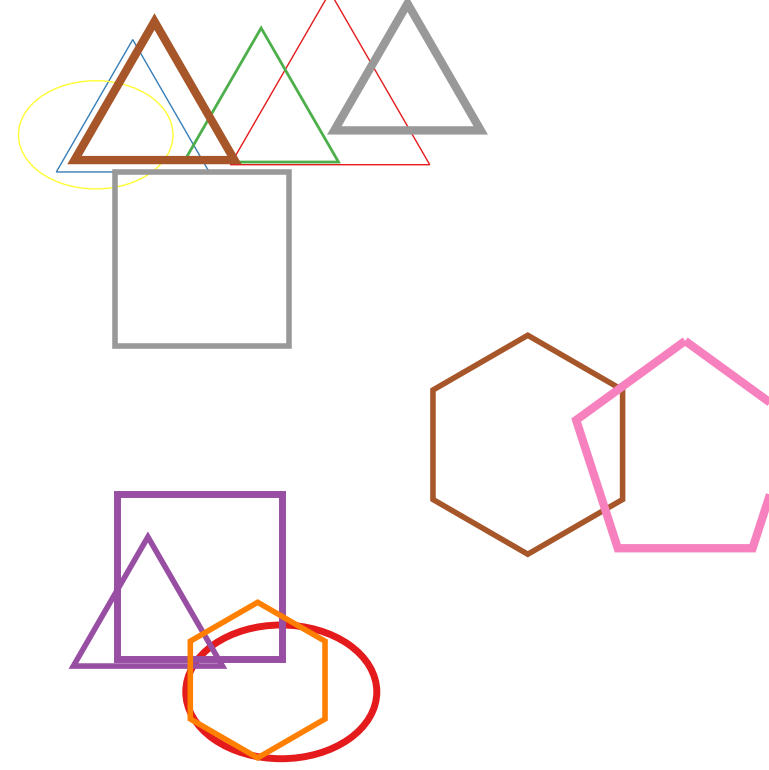[{"shape": "oval", "thickness": 2.5, "radius": 0.62, "center": [0.365, 0.101]}, {"shape": "triangle", "thickness": 0.5, "radius": 0.75, "center": [0.429, 0.861]}, {"shape": "triangle", "thickness": 0.5, "radius": 0.57, "center": [0.172, 0.834]}, {"shape": "triangle", "thickness": 1, "radius": 0.58, "center": [0.339, 0.848]}, {"shape": "square", "thickness": 2.5, "radius": 0.54, "center": [0.259, 0.252]}, {"shape": "triangle", "thickness": 2, "radius": 0.56, "center": [0.192, 0.191]}, {"shape": "hexagon", "thickness": 2, "radius": 0.51, "center": [0.335, 0.117]}, {"shape": "oval", "thickness": 0.5, "radius": 0.5, "center": [0.124, 0.825]}, {"shape": "triangle", "thickness": 3, "radius": 0.6, "center": [0.201, 0.852]}, {"shape": "hexagon", "thickness": 2, "radius": 0.71, "center": [0.685, 0.422]}, {"shape": "pentagon", "thickness": 3, "radius": 0.74, "center": [0.89, 0.408]}, {"shape": "square", "thickness": 2, "radius": 0.57, "center": [0.262, 0.664]}, {"shape": "triangle", "thickness": 3, "radius": 0.55, "center": [0.529, 0.886]}]